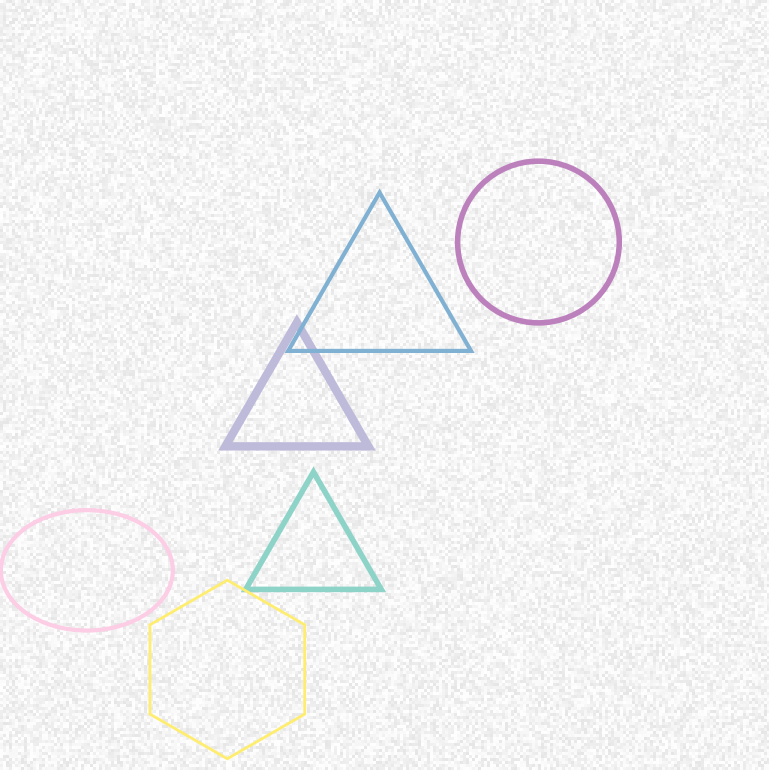[{"shape": "triangle", "thickness": 2, "radius": 0.51, "center": [0.407, 0.285]}, {"shape": "triangle", "thickness": 3, "radius": 0.54, "center": [0.386, 0.474]}, {"shape": "triangle", "thickness": 1.5, "radius": 0.69, "center": [0.493, 0.613]}, {"shape": "oval", "thickness": 1.5, "radius": 0.56, "center": [0.113, 0.259]}, {"shape": "circle", "thickness": 2, "radius": 0.52, "center": [0.699, 0.686]}, {"shape": "hexagon", "thickness": 1, "radius": 0.58, "center": [0.295, 0.131]}]